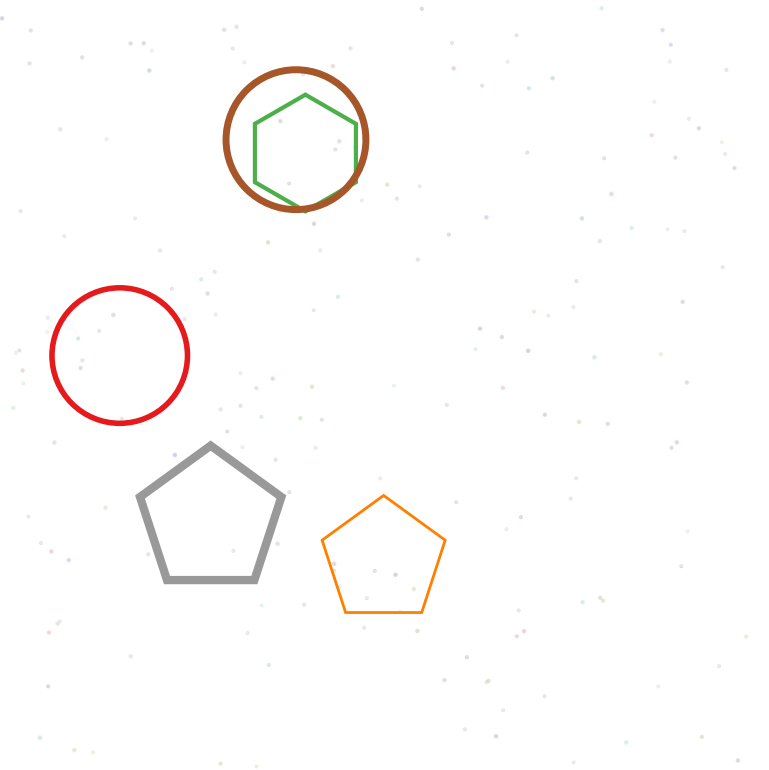[{"shape": "circle", "thickness": 2, "radius": 0.44, "center": [0.155, 0.538]}, {"shape": "hexagon", "thickness": 1.5, "radius": 0.38, "center": [0.397, 0.801]}, {"shape": "pentagon", "thickness": 1, "radius": 0.42, "center": [0.498, 0.272]}, {"shape": "circle", "thickness": 2.5, "radius": 0.45, "center": [0.384, 0.819]}, {"shape": "pentagon", "thickness": 3, "radius": 0.48, "center": [0.274, 0.325]}]